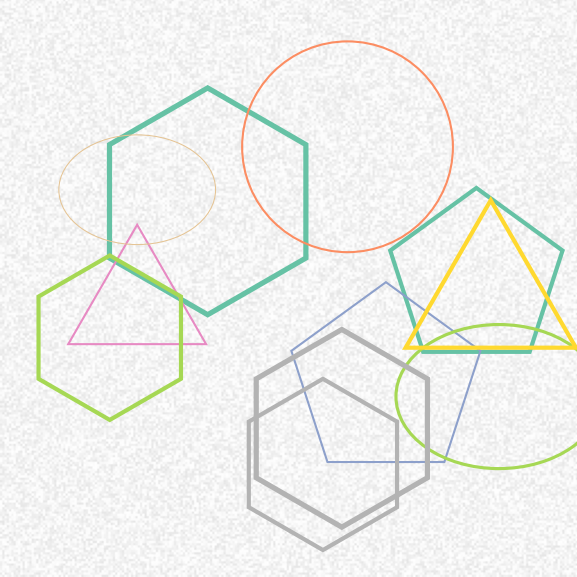[{"shape": "hexagon", "thickness": 2.5, "radius": 0.98, "center": [0.36, 0.651]}, {"shape": "pentagon", "thickness": 2, "radius": 0.78, "center": [0.825, 0.517]}, {"shape": "circle", "thickness": 1, "radius": 0.91, "center": [0.602, 0.745]}, {"shape": "pentagon", "thickness": 1, "radius": 0.86, "center": [0.668, 0.338]}, {"shape": "triangle", "thickness": 1, "radius": 0.69, "center": [0.238, 0.472]}, {"shape": "hexagon", "thickness": 2, "radius": 0.71, "center": [0.19, 0.414]}, {"shape": "oval", "thickness": 1.5, "radius": 0.89, "center": [0.864, 0.312]}, {"shape": "triangle", "thickness": 2, "radius": 0.85, "center": [0.85, 0.482]}, {"shape": "oval", "thickness": 0.5, "radius": 0.68, "center": [0.238, 0.671]}, {"shape": "hexagon", "thickness": 2.5, "radius": 0.86, "center": [0.592, 0.257]}, {"shape": "hexagon", "thickness": 2, "radius": 0.74, "center": [0.559, 0.195]}]